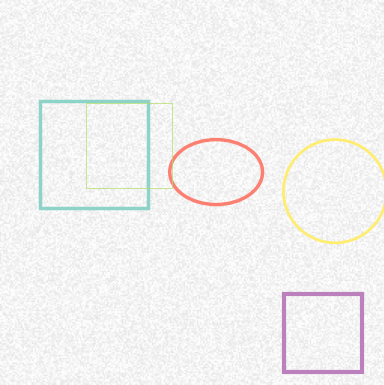[{"shape": "square", "thickness": 2.5, "radius": 0.7, "center": [0.245, 0.599]}, {"shape": "oval", "thickness": 2.5, "radius": 0.6, "center": [0.561, 0.553]}, {"shape": "square", "thickness": 0.5, "radius": 0.56, "center": [0.336, 0.622]}, {"shape": "square", "thickness": 3, "radius": 0.51, "center": [0.84, 0.136]}, {"shape": "circle", "thickness": 2, "radius": 0.67, "center": [0.87, 0.503]}]